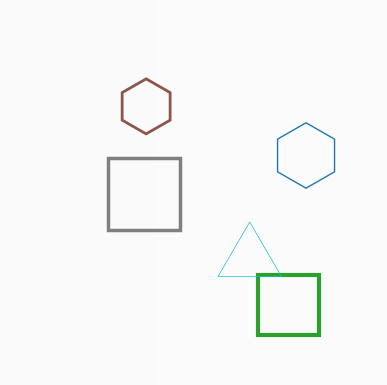[{"shape": "hexagon", "thickness": 1, "radius": 0.42, "center": [0.79, 0.596]}, {"shape": "square", "thickness": 3, "radius": 0.39, "center": [0.745, 0.208]}, {"shape": "hexagon", "thickness": 2, "radius": 0.36, "center": [0.377, 0.724]}, {"shape": "square", "thickness": 2.5, "radius": 0.46, "center": [0.37, 0.496]}, {"shape": "triangle", "thickness": 0.5, "radius": 0.47, "center": [0.644, 0.329]}]